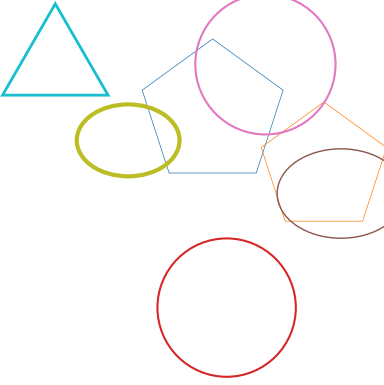[{"shape": "pentagon", "thickness": 0.5, "radius": 0.96, "center": [0.552, 0.706]}, {"shape": "pentagon", "thickness": 0.5, "radius": 0.86, "center": [0.841, 0.564]}, {"shape": "circle", "thickness": 1.5, "radius": 0.9, "center": [0.589, 0.201]}, {"shape": "oval", "thickness": 1, "radius": 0.83, "center": [0.886, 0.497]}, {"shape": "circle", "thickness": 1.5, "radius": 0.91, "center": [0.689, 0.833]}, {"shape": "oval", "thickness": 3, "radius": 0.67, "center": [0.333, 0.635]}, {"shape": "triangle", "thickness": 2, "radius": 0.79, "center": [0.144, 0.832]}]